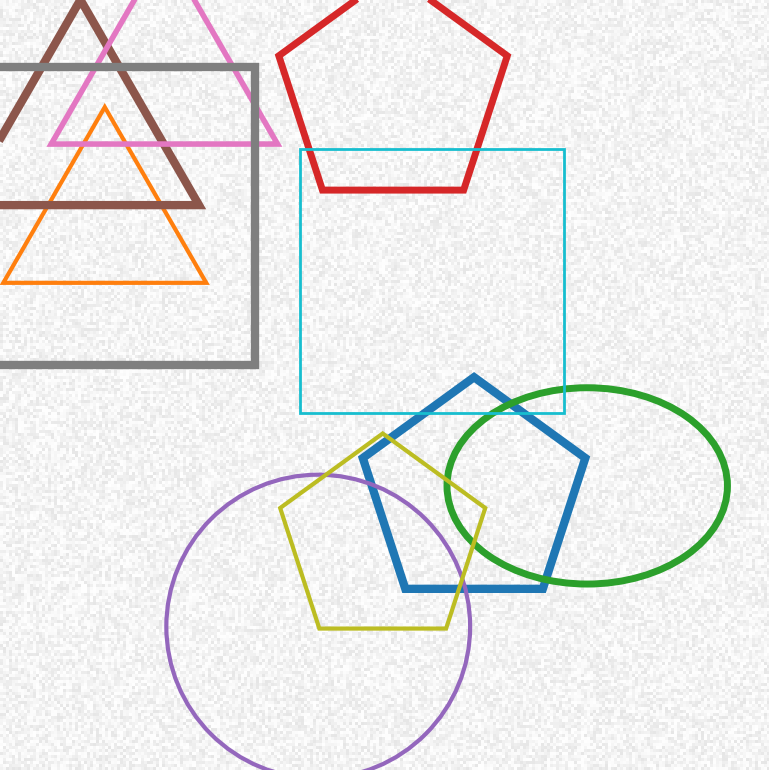[{"shape": "pentagon", "thickness": 3, "radius": 0.76, "center": [0.616, 0.358]}, {"shape": "triangle", "thickness": 1.5, "radius": 0.76, "center": [0.136, 0.709]}, {"shape": "oval", "thickness": 2.5, "radius": 0.91, "center": [0.763, 0.369]}, {"shape": "pentagon", "thickness": 2.5, "radius": 0.78, "center": [0.51, 0.879]}, {"shape": "circle", "thickness": 1.5, "radius": 0.99, "center": [0.413, 0.186]}, {"shape": "triangle", "thickness": 3, "radius": 0.89, "center": [0.104, 0.823]}, {"shape": "triangle", "thickness": 2, "radius": 0.85, "center": [0.213, 0.898]}, {"shape": "square", "thickness": 3, "radius": 0.97, "center": [0.138, 0.72]}, {"shape": "pentagon", "thickness": 1.5, "radius": 0.7, "center": [0.497, 0.297]}, {"shape": "square", "thickness": 1, "radius": 0.86, "center": [0.561, 0.635]}]